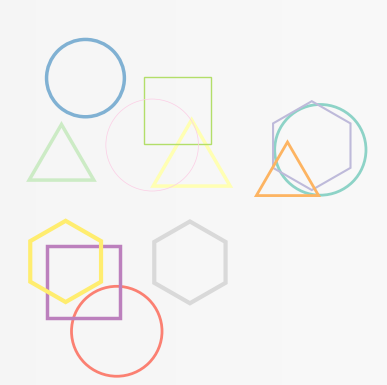[{"shape": "circle", "thickness": 2, "radius": 0.59, "center": [0.827, 0.611]}, {"shape": "triangle", "thickness": 2.5, "radius": 0.57, "center": [0.495, 0.574]}, {"shape": "hexagon", "thickness": 1.5, "radius": 0.58, "center": [0.805, 0.622]}, {"shape": "circle", "thickness": 2, "radius": 0.58, "center": [0.301, 0.14]}, {"shape": "circle", "thickness": 2.5, "radius": 0.5, "center": [0.221, 0.797]}, {"shape": "triangle", "thickness": 2, "radius": 0.46, "center": [0.742, 0.538]}, {"shape": "square", "thickness": 1, "radius": 0.43, "center": [0.459, 0.713]}, {"shape": "circle", "thickness": 0.5, "radius": 0.6, "center": [0.393, 0.623]}, {"shape": "hexagon", "thickness": 3, "radius": 0.53, "center": [0.49, 0.319]}, {"shape": "square", "thickness": 2.5, "radius": 0.47, "center": [0.215, 0.269]}, {"shape": "triangle", "thickness": 2.5, "radius": 0.48, "center": [0.159, 0.58]}, {"shape": "hexagon", "thickness": 3, "radius": 0.53, "center": [0.169, 0.321]}]